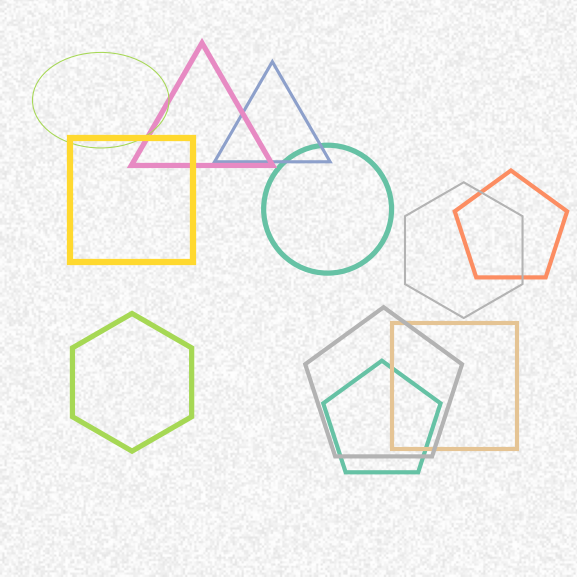[{"shape": "circle", "thickness": 2.5, "radius": 0.55, "center": [0.567, 0.637]}, {"shape": "pentagon", "thickness": 2, "radius": 0.53, "center": [0.661, 0.268]}, {"shape": "pentagon", "thickness": 2, "radius": 0.51, "center": [0.885, 0.602]}, {"shape": "triangle", "thickness": 1.5, "radius": 0.58, "center": [0.472, 0.777]}, {"shape": "triangle", "thickness": 2.5, "radius": 0.71, "center": [0.35, 0.783]}, {"shape": "hexagon", "thickness": 2.5, "radius": 0.6, "center": [0.229, 0.337]}, {"shape": "oval", "thickness": 0.5, "radius": 0.59, "center": [0.174, 0.826]}, {"shape": "square", "thickness": 3, "radius": 0.54, "center": [0.228, 0.653]}, {"shape": "square", "thickness": 2, "radius": 0.54, "center": [0.787, 0.33]}, {"shape": "hexagon", "thickness": 1, "radius": 0.59, "center": [0.803, 0.566]}, {"shape": "pentagon", "thickness": 2, "radius": 0.71, "center": [0.664, 0.324]}]